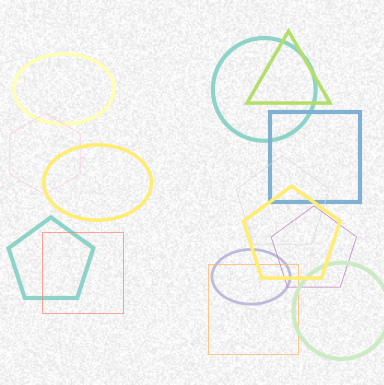[{"shape": "pentagon", "thickness": 3, "radius": 0.58, "center": [0.132, 0.32]}, {"shape": "circle", "thickness": 3, "radius": 0.67, "center": [0.686, 0.768]}, {"shape": "oval", "thickness": 2.5, "radius": 0.65, "center": [0.166, 0.769]}, {"shape": "oval", "thickness": 2, "radius": 0.51, "center": [0.652, 0.281]}, {"shape": "square", "thickness": 0.5, "radius": 0.53, "center": [0.215, 0.293]}, {"shape": "square", "thickness": 3, "radius": 0.59, "center": [0.818, 0.593]}, {"shape": "square", "thickness": 0.5, "radius": 0.58, "center": [0.658, 0.197]}, {"shape": "triangle", "thickness": 2.5, "radius": 0.62, "center": [0.749, 0.795]}, {"shape": "hexagon", "thickness": 0.5, "radius": 0.53, "center": [0.117, 0.6]}, {"shape": "pentagon", "thickness": 0.5, "radius": 0.64, "center": [0.734, 0.469]}, {"shape": "pentagon", "thickness": 0.5, "radius": 0.58, "center": [0.815, 0.349]}, {"shape": "circle", "thickness": 3, "radius": 0.62, "center": [0.887, 0.193]}, {"shape": "pentagon", "thickness": 2.5, "radius": 0.66, "center": [0.758, 0.385]}, {"shape": "oval", "thickness": 2.5, "radius": 0.7, "center": [0.254, 0.526]}]